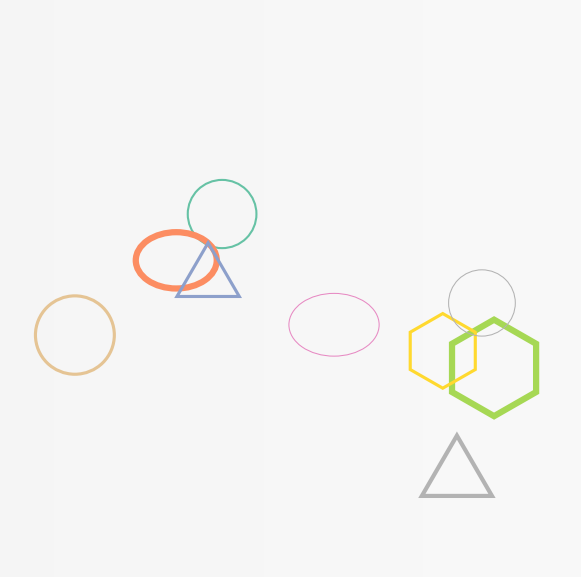[{"shape": "circle", "thickness": 1, "radius": 0.3, "center": [0.382, 0.629]}, {"shape": "oval", "thickness": 3, "radius": 0.35, "center": [0.303, 0.548]}, {"shape": "triangle", "thickness": 1.5, "radius": 0.31, "center": [0.358, 0.517]}, {"shape": "oval", "thickness": 0.5, "radius": 0.39, "center": [0.575, 0.437]}, {"shape": "hexagon", "thickness": 3, "radius": 0.42, "center": [0.85, 0.362]}, {"shape": "hexagon", "thickness": 1.5, "radius": 0.32, "center": [0.762, 0.392]}, {"shape": "circle", "thickness": 1.5, "radius": 0.34, "center": [0.129, 0.419]}, {"shape": "triangle", "thickness": 2, "radius": 0.35, "center": [0.786, 0.175]}, {"shape": "circle", "thickness": 0.5, "radius": 0.29, "center": [0.829, 0.475]}]